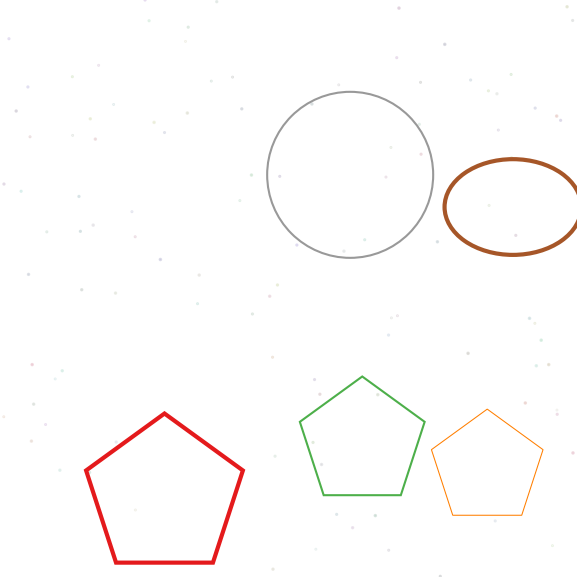[{"shape": "pentagon", "thickness": 2, "radius": 0.71, "center": [0.285, 0.14]}, {"shape": "pentagon", "thickness": 1, "radius": 0.57, "center": [0.627, 0.234]}, {"shape": "pentagon", "thickness": 0.5, "radius": 0.51, "center": [0.844, 0.189]}, {"shape": "oval", "thickness": 2, "radius": 0.59, "center": [0.888, 0.641]}, {"shape": "circle", "thickness": 1, "radius": 0.72, "center": [0.606, 0.696]}]